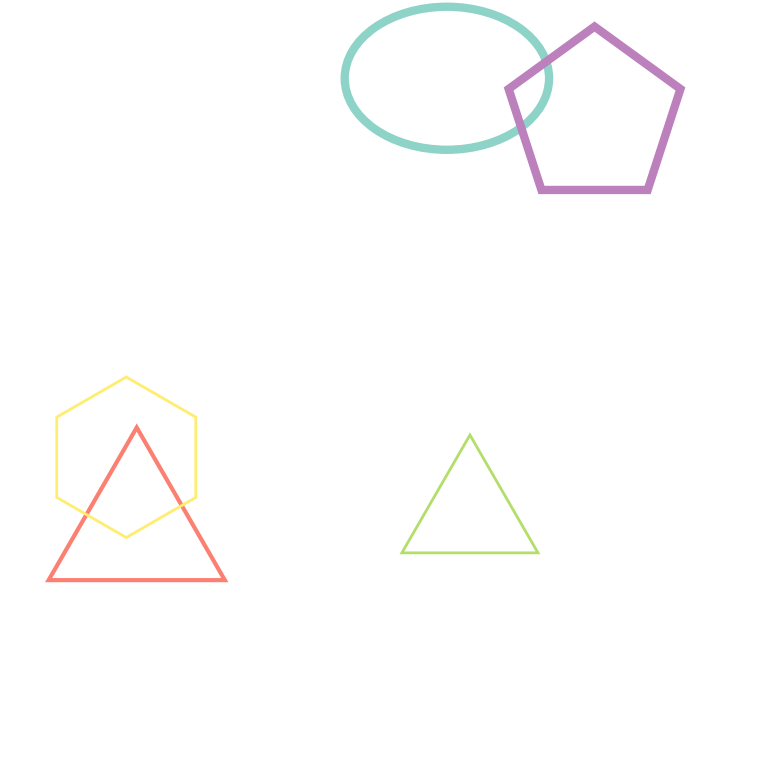[{"shape": "oval", "thickness": 3, "radius": 0.66, "center": [0.58, 0.898]}, {"shape": "triangle", "thickness": 1.5, "radius": 0.66, "center": [0.178, 0.313]}, {"shape": "triangle", "thickness": 1, "radius": 0.51, "center": [0.61, 0.333]}, {"shape": "pentagon", "thickness": 3, "radius": 0.59, "center": [0.772, 0.848]}, {"shape": "hexagon", "thickness": 1, "radius": 0.52, "center": [0.164, 0.406]}]